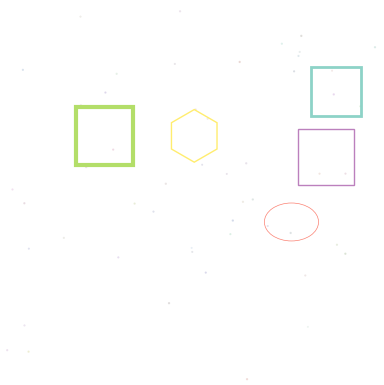[{"shape": "square", "thickness": 2, "radius": 0.32, "center": [0.872, 0.762]}, {"shape": "oval", "thickness": 0.5, "radius": 0.35, "center": [0.757, 0.423]}, {"shape": "square", "thickness": 3, "radius": 0.37, "center": [0.271, 0.647]}, {"shape": "square", "thickness": 1, "radius": 0.36, "center": [0.847, 0.592]}, {"shape": "hexagon", "thickness": 1, "radius": 0.34, "center": [0.505, 0.647]}]